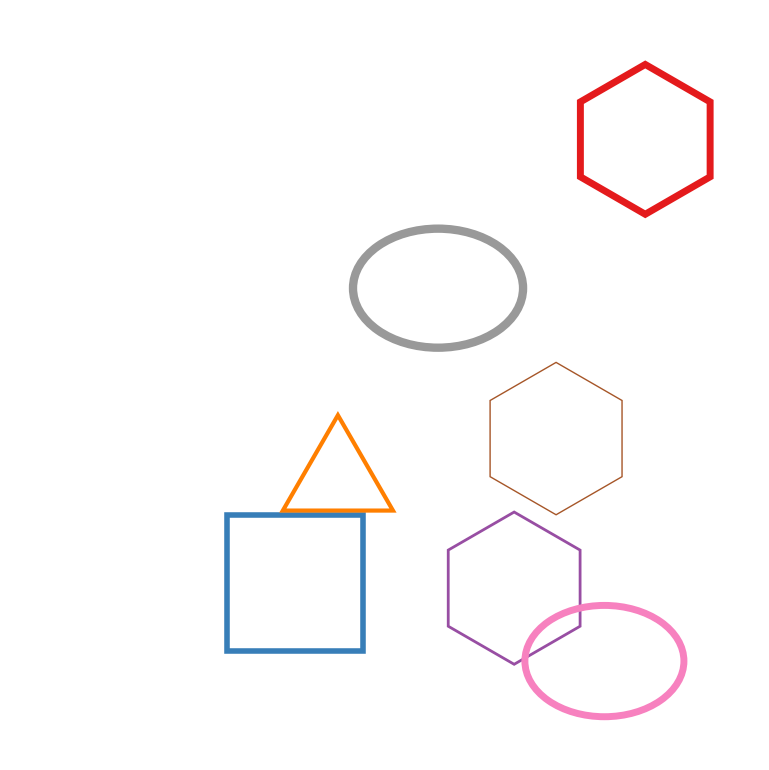[{"shape": "hexagon", "thickness": 2.5, "radius": 0.49, "center": [0.838, 0.819]}, {"shape": "square", "thickness": 2, "radius": 0.44, "center": [0.383, 0.243]}, {"shape": "hexagon", "thickness": 1, "radius": 0.49, "center": [0.668, 0.236]}, {"shape": "triangle", "thickness": 1.5, "radius": 0.41, "center": [0.439, 0.378]}, {"shape": "hexagon", "thickness": 0.5, "radius": 0.49, "center": [0.722, 0.43]}, {"shape": "oval", "thickness": 2.5, "radius": 0.52, "center": [0.785, 0.141]}, {"shape": "oval", "thickness": 3, "radius": 0.55, "center": [0.569, 0.626]}]